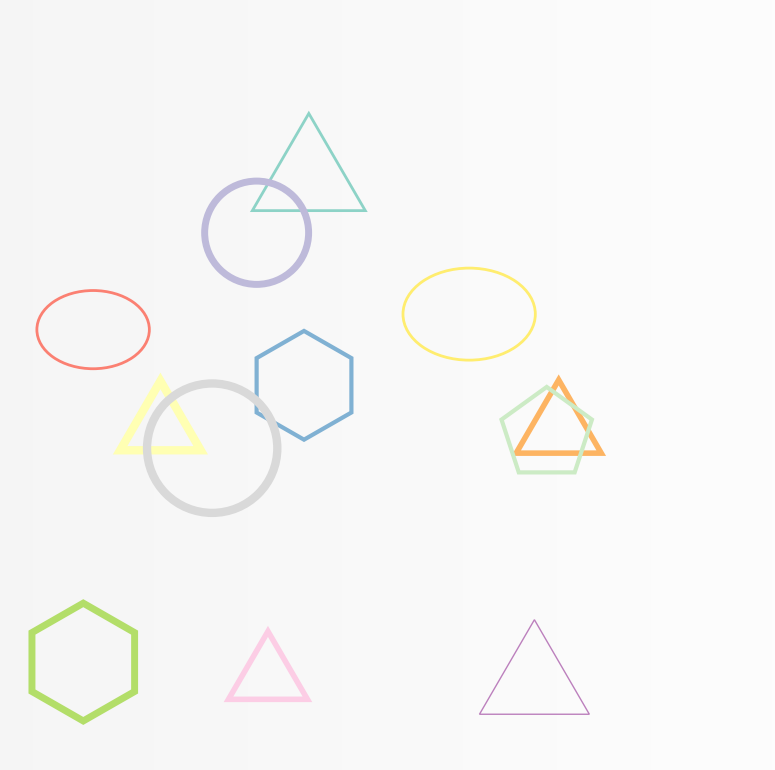[{"shape": "triangle", "thickness": 1, "radius": 0.42, "center": [0.398, 0.769]}, {"shape": "triangle", "thickness": 3, "radius": 0.3, "center": [0.207, 0.445]}, {"shape": "circle", "thickness": 2.5, "radius": 0.34, "center": [0.331, 0.698]}, {"shape": "oval", "thickness": 1, "radius": 0.36, "center": [0.12, 0.572]}, {"shape": "hexagon", "thickness": 1.5, "radius": 0.35, "center": [0.392, 0.5]}, {"shape": "triangle", "thickness": 2, "radius": 0.32, "center": [0.721, 0.443]}, {"shape": "hexagon", "thickness": 2.5, "radius": 0.38, "center": [0.107, 0.14]}, {"shape": "triangle", "thickness": 2, "radius": 0.29, "center": [0.346, 0.121]}, {"shape": "circle", "thickness": 3, "radius": 0.42, "center": [0.274, 0.418]}, {"shape": "triangle", "thickness": 0.5, "radius": 0.41, "center": [0.69, 0.113]}, {"shape": "pentagon", "thickness": 1.5, "radius": 0.31, "center": [0.705, 0.436]}, {"shape": "oval", "thickness": 1, "radius": 0.43, "center": [0.605, 0.592]}]